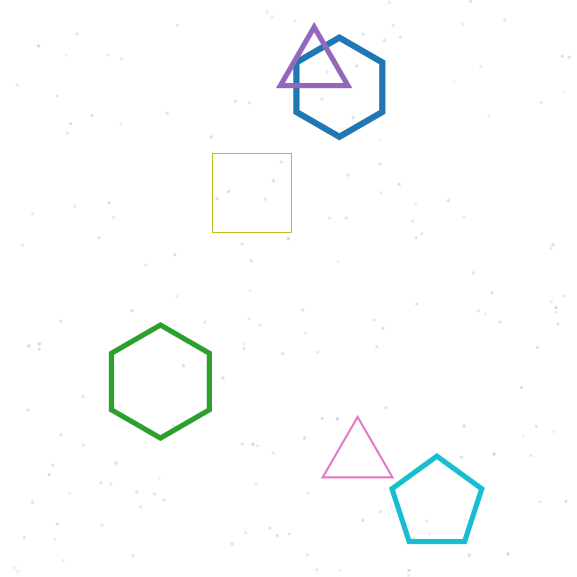[{"shape": "hexagon", "thickness": 3, "radius": 0.43, "center": [0.588, 0.848]}, {"shape": "hexagon", "thickness": 2.5, "radius": 0.49, "center": [0.278, 0.338]}, {"shape": "triangle", "thickness": 2.5, "radius": 0.34, "center": [0.544, 0.885]}, {"shape": "triangle", "thickness": 1, "radius": 0.35, "center": [0.619, 0.207]}, {"shape": "square", "thickness": 0.5, "radius": 0.34, "center": [0.435, 0.666]}, {"shape": "pentagon", "thickness": 2.5, "radius": 0.41, "center": [0.757, 0.128]}]